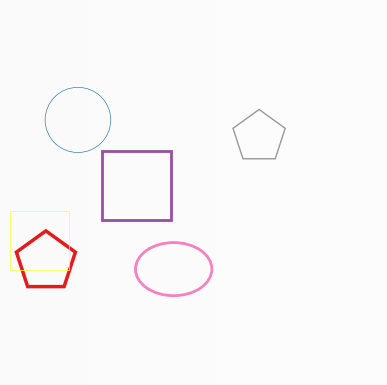[{"shape": "pentagon", "thickness": 2.5, "radius": 0.4, "center": [0.118, 0.32]}, {"shape": "circle", "thickness": 0.5, "radius": 0.42, "center": [0.201, 0.689]}, {"shape": "square", "thickness": 2, "radius": 0.45, "center": [0.352, 0.518]}, {"shape": "square", "thickness": 0.5, "radius": 0.38, "center": [0.103, 0.376]}, {"shape": "oval", "thickness": 2, "radius": 0.49, "center": [0.448, 0.301]}, {"shape": "pentagon", "thickness": 1, "radius": 0.35, "center": [0.669, 0.645]}]